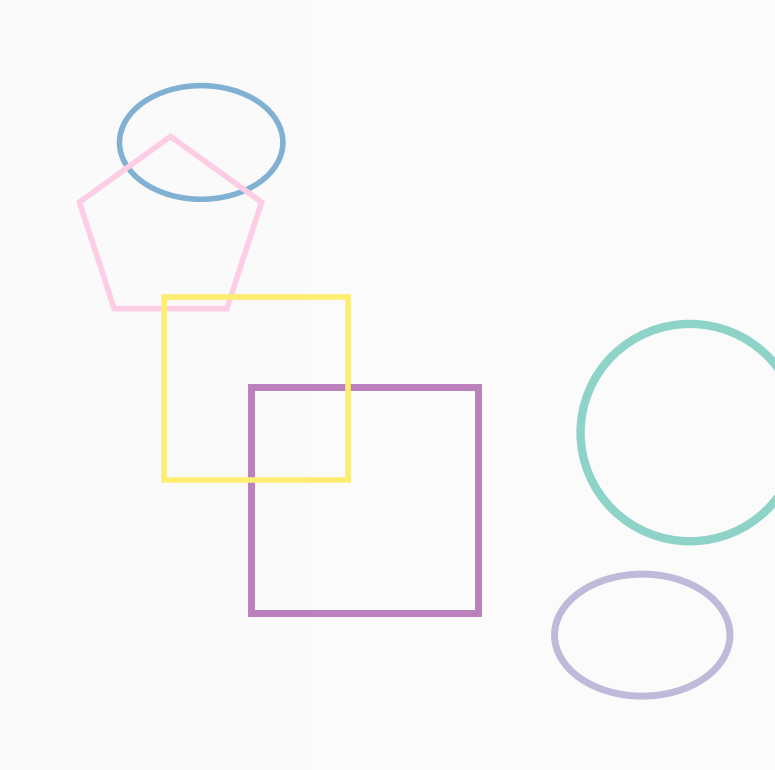[{"shape": "circle", "thickness": 3, "radius": 0.71, "center": [0.89, 0.438]}, {"shape": "oval", "thickness": 2.5, "radius": 0.57, "center": [0.829, 0.175]}, {"shape": "oval", "thickness": 2, "radius": 0.53, "center": [0.26, 0.815]}, {"shape": "pentagon", "thickness": 2, "radius": 0.62, "center": [0.22, 0.699]}, {"shape": "square", "thickness": 2.5, "radius": 0.73, "center": [0.47, 0.35]}, {"shape": "square", "thickness": 2, "radius": 0.6, "center": [0.33, 0.496]}]